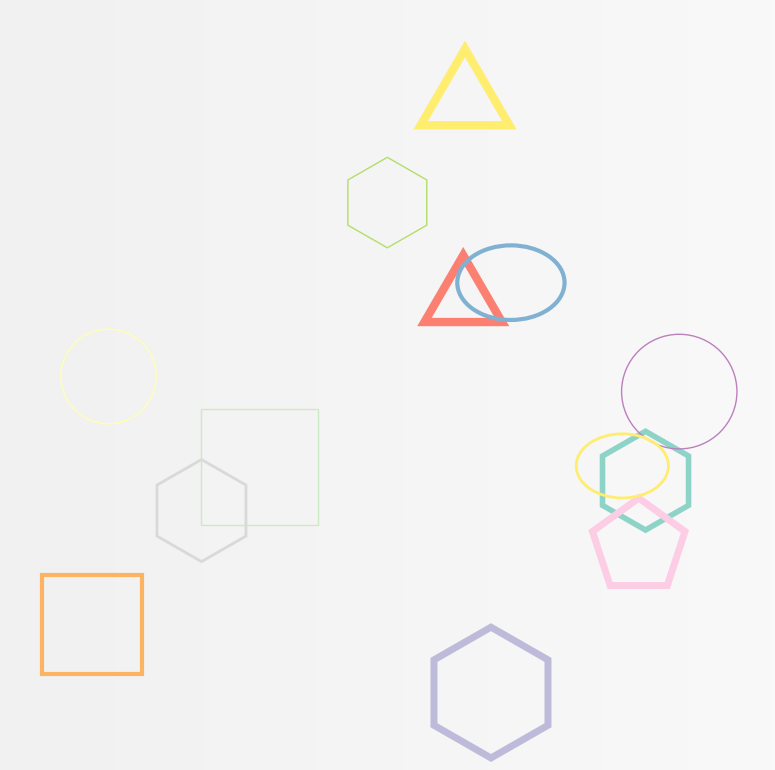[{"shape": "hexagon", "thickness": 2, "radius": 0.32, "center": [0.833, 0.376]}, {"shape": "circle", "thickness": 0.5, "radius": 0.31, "center": [0.14, 0.511]}, {"shape": "hexagon", "thickness": 2.5, "radius": 0.42, "center": [0.634, 0.101]}, {"shape": "triangle", "thickness": 3, "radius": 0.29, "center": [0.598, 0.611]}, {"shape": "oval", "thickness": 1.5, "radius": 0.35, "center": [0.659, 0.633]}, {"shape": "square", "thickness": 1.5, "radius": 0.32, "center": [0.118, 0.189]}, {"shape": "hexagon", "thickness": 0.5, "radius": 0.29, "center": [0.5, 0.737]}, {"shape": "pentagon", "thickness": 2.5, "radius": 0.31, "center": [0.824, 0.29]}, {"shape": "hexagon", "thickness": 1, "radius": 0.33, "center": [0.26, 0.337]}, {"shape": "circle", "thickness": 0.5, "radius": 0.37, "center": [0.876, 0.491]}, {"shape": "square", "thickness": 0.5, "radius": 0.38, "center": [0.335, 0.394]}, {"shape": "triangle", "thickness": 3, "radius": 0.33, "center": [0.6, 0.87]}, {"shape": "oval", "thickness": 1, "radius": 0.3, "center": [0.803, 0.395]}]